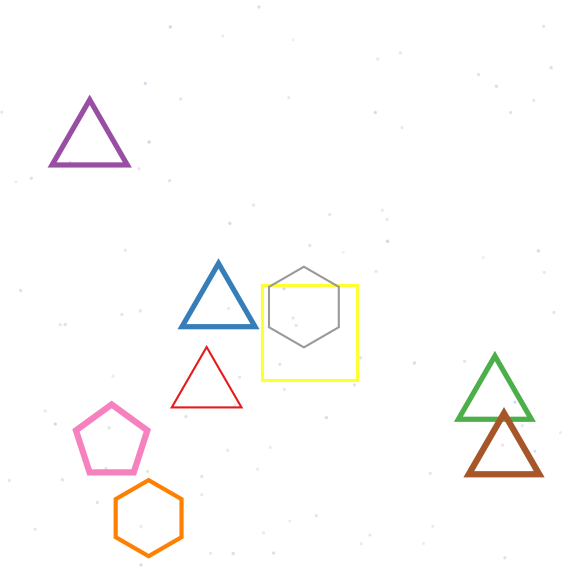[{"shape": "triangle", "thickness": 1, "radius": 0.35, "center": [0.358, 0.329]}, {"shape": "triangle", "thickness": 2.5, "radius": 0.37, "center": [0.378, 0.47]}, {"shape": "triangle", "thickness": 2.5, "radius": 0.37, "center": [0.857, 0.31]}, {"shape": "triangle", "thickness": 2.5, "radius": 0.38, "center": [0.155, 0.751]}, {"shape": "hexagon", "thickness": 2, "radius": 0.33, "center": [0.257, 0.102]}, {"shape": "square", "thickness": 1.5, "radius": 0.41, "center": [0.537, 0.423]}, {"shape": "triangle", "thickness": 3, "radius": 0.35, "center": [0.873, 0.213]}, {"shape": "pentagon", "thickness": 3, "radius": 0.33, "center": [0.193, 0.234]}, {"shape": "hexagon", "thickness": 1, "radius": 0.35, "center": [0.526, 0.467]}]